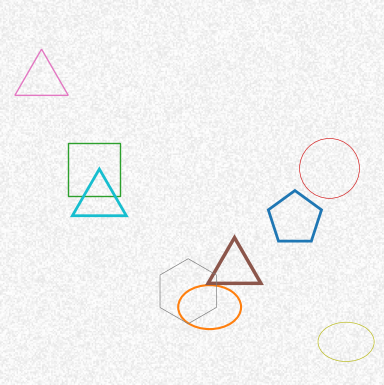[{"shape": "pentagon", "thickness": 2, "radius": 0.36, "center": [0.766, 0.432]}, {"shape": "oval", "thickness": 1.5, "radius": 0.41, "center": [0.545, 0.202]}, {"shape": "square", "thickness": 1, "radius": 0.34, "center": [0.244, 0.56]}, {"shape": "circle", "thickness": 0.5, "radius": 0.39, "center": [0.856, 0.563]}, {"shape": "triangle", "thickness": 2.5, "radius": 0.4, "center": [0.609, 0.304]}, {"shape": "triangle", "thickness": 1, "radius": 0.4, "center": [0.108, 0.792]}, {"shape": "hexagon", "thickness": 0.5, "radius": 0.42, "center": [0.489, 0.244]}, {"shape": "oval", "thickness": 0.5, "radius": 0.36, "center": [0.899, 0.112]}, {"shape": "triangle", "thickness": 2, "radius": 0.4, "center": [0.258, 0.48]}]